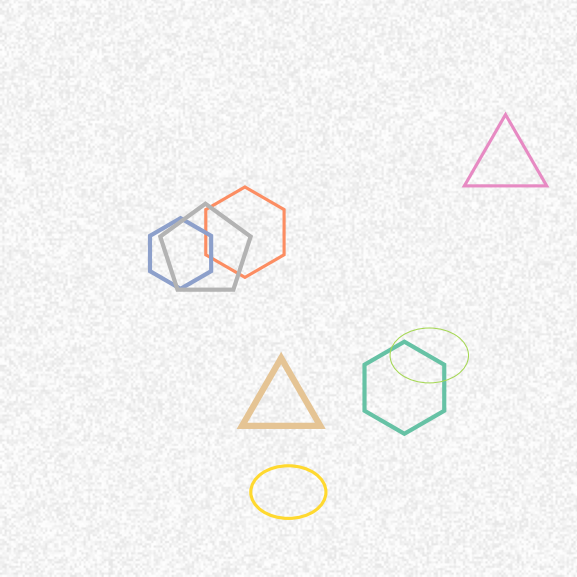[{"shape": "hexagon", "thickness": 2, "radius": 0.4, "center": [0.7, 0.328]}, {"shape": "hexagon", "thickness": 1.5, "radius": 0.39, "center": [0.424, 0.597]}, {"shape": "hexagon", "thickness": 2, "radius": 0.31, "center": [0.313, 0.56]}, {"shape": "triangle", "thickness": 1.5, "radius": 0.41, "center": [0.875, 0.718]}, {"shape": "oval", "thickness": 0.5, "radius": 0.34, "center": [0.743, 0.384]}, {"shape": "oval", "thickness": 1.5, "radius": 0.33, "center": [0.499, 0.147]}, {"shape": "triangle", "thickness": 3, "radius": 0.39, "center": [0.487, 0.301]}, {"shape": "pentagon", "thickness": 2, "radius": 0.41, "center": [0.356, 0.564]}]